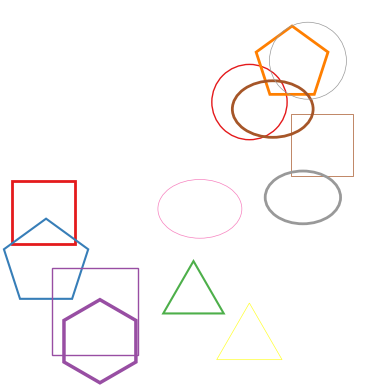[{"shape": "square", "thickness": 2, "radius": 0.41, "center": [0.114, 0.448]}, {"shape": "circle", "thickness": 1, "radius": 0.49, "center": [0.648, 0.735]}, {"shape": "pentagon", "thickness": 1.5, "radius": 0.58, "center": [0.12, 0.317]}, {"shape": "triangle", "thickness": 1.5, "radius": 0.45, "center": [0.503, 0.231]}, {"shape": "square", "thickness": 1, "radius": 0.56, "center": [0.246, 0.192]}, {"shape": "hexagon", "thickness": 2.5, "radius": 0.54, "center": [0.26, 0.114]}, {"shape": "pentagon", "thickness": 2, "radius": 0.49, "center": [0.759, 0.834]}, {"shape": "triangle", "thickness": 0.5, "radius": 0.49, "center": [0.648, 0.115]}, {"shape": "oval", "thickness": 2, "radius": 0.52, "center": [0.708, 0.717]}, {"shape": "square", "thickness": 0.5, "radius": 0.4, "center": [0.836, 0.623]}, {"shape": "oval", "thickness": 0.5, "radius": 0.55, "center": [0.519, 0.458]}, {"shape": "circle", "thickness": 0.5, "radius": 0.5, "center": [0.8, 0.842]}, {"shape": "oval", "thickness": 2, "radius": 0.49, "center": [0.787, 0.487]}]